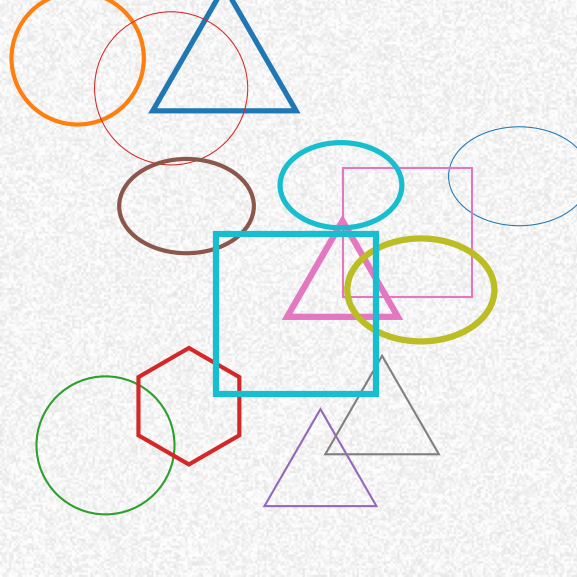[{"shape": "triangle", "thickness": 2.5, "radius": 0.72, "center": [0.389, 0.879]}, {"shape": "oval", "thickness": 0.5, "radius": 0.61, "center": [0.899, 0.694]}, {"shape": "circle", "thickness": 2, "radius": 0.57, "center": [0.134, 0.898]}, {"shape": "circle", "thickness": 1, "radius": 0.6, "center": [0.183, 0.228]}, {"shape": "hexagon", "thickness": 2, "radius": 0.5, "center": [0.327, 0.296]}, {"shape": "circle", "thickness": 0.5, "radius": 0.66, "center": [0.296, 0.846]}, {"shape": "triangle", "thickness": 1, "radius": 0.56, "center": [0.555, 0.179]}, {"shape": "oval", "thickness": 2, "radius": 0.58, "center": [0.323, 0.642]}, {"shape": "triangle", "thickness": 3, "radius": 0.55, "center": [0.593, 0.506]}, {"shape": "square", "thickness": 1, "radius": 0.56, "center": [0.705, 0.596]}, {"shape": "triangle", "thickness": 1, "radius": 0.57, "center": [0.662, 0.269]}, {"shape": "oval", "thickness": 3, "radius": 0.64, "center": [0.729, 0.497]}, {"shape": "oval", "thickness": 2.5, "radius": 0.53, "center": [0.59, 0.678]}, {"shape": "square", "thickness": 3, "radius": 0.69, "center": [0.512, 0.456]}]